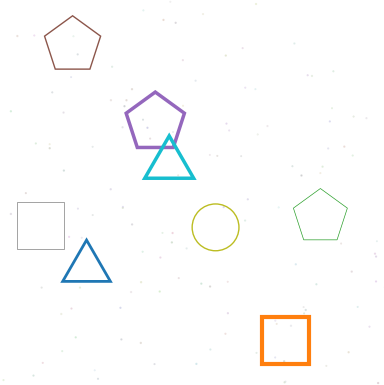[{"shape": "triangle", "thickness": 2, "radius": 0.36, "center": [0.225, 0.305]}, {"shape": "square", "thickness": 3, "radius": 0.3, "center": [0.742, 0.116]}, {"shape": "pentagon", "thickness": 0.5, "radius": 0.37, "center": [0.832, 0.437]}, {"shape": "pentagon", "thickness": 2.5, "radius": 0.4, "center": [0.403, 0.681]}, {"shape": "pentagon", "thickness": 1, "radius": 0.38, "center": [0.189, 0.882]}, {"shape": "square", "thickness": 0.5, "radius": 0.31, "center": [0.106, 0.413]}, {"shape": "circle", "thickness": 1, "radius": 0.3, "center": [0.56, 0.409]}, {"shape": "triangle", "thickness": 2.5, "radius": 0.37, "center": [0.44, 0.574]}]